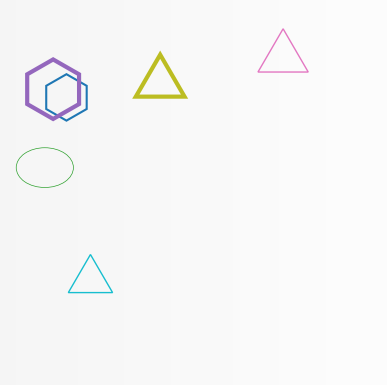[{"shape": "hexagon", "thickness": 1.5, "radius": 0.3, "center": [0.172, 0.747]}, {"shape": "oval", "thickness": 0.5, "radius": 0.37, "center": [0.116, 0.565]}, {"shape": "hexagon", "thickness": 3, "radius": 0.39, "center": [0.137, 0.768]}, {"shape": "triangle", "thickness": 1, "radius": 0.37, "center": [0.731, 0.85]}, {"shape": "triangle", "thickness": 3, "radius": 0.36, "center": [0.413, 0.785]}, {"shape": "triangle", "thickness": 1, "radius": 0.33, "center": [0.233, 0.273]}]